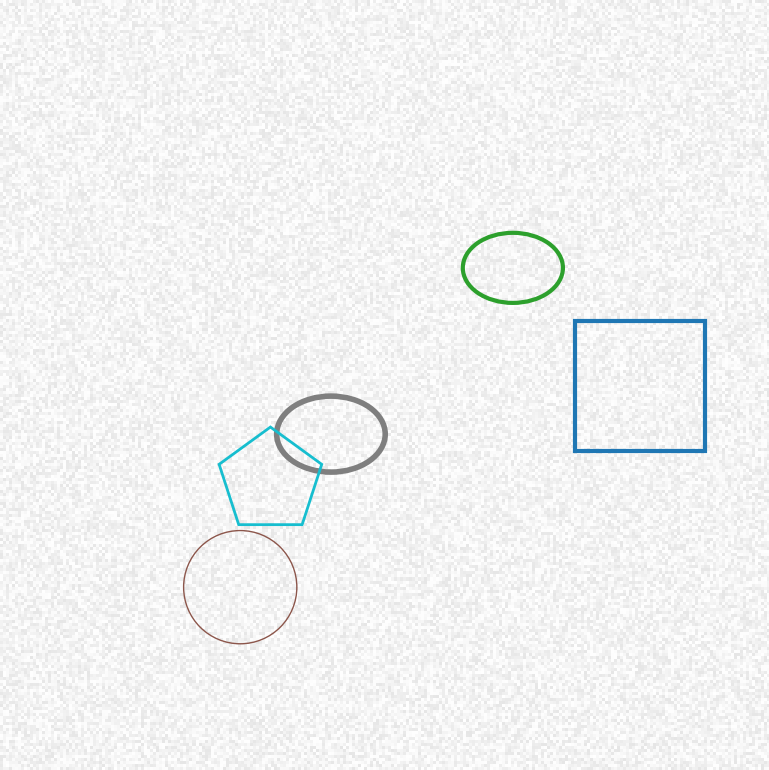[{"shape": "square", "thickness": 1.5, "radius": 0.42, "center": [0.831, 0.499]}, {"shape": "oval", "thickness": 1.5, "radius": 0.33, "center": [0.666, 0.652]}, {"shape": "circle", "thickness": 0.5, "radius": 0.37, "center": [0.312, 0.237]}, {"shape": "oval", "thickness": 2, "radius": 0.35, "center": [0.43, 0.436]}, {"shape": "pentagon", "thickness": 1, "radius": 0.35, "center": [0.351, 0.375]}]